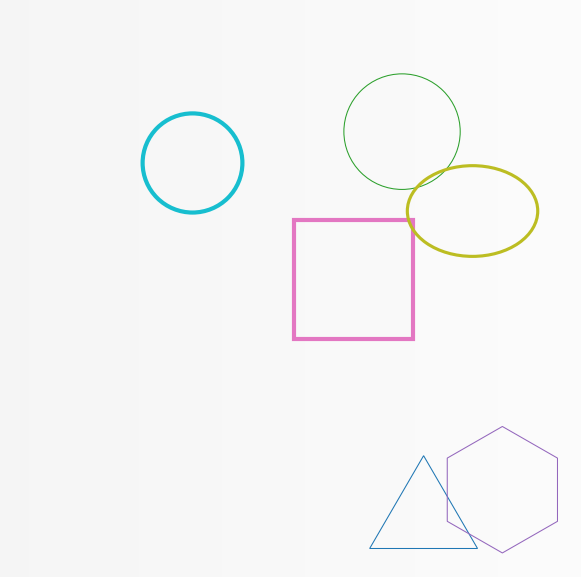[{"shape": "triangle", "thickness": 0.5, "radius": 0.54, "center": [0.729, 0.103]}, {"shape": "circle", "thickness": 0.5, "radius": 0.5, "center": [0.692, 0.771]}, {"shape": "hexagon", "thickness": 0.5, "radius": 0.55, "center": [0.864, 0.151]}, {"shape": "square", "thickness": 2, "radius": 0.51, "center": [0.608, 0.515]}, {"shape": "oval", "thickness": 1.5, "radius": 0.56, "center": [0.813, 0.634]}, {"shape": "circle", "thickness": 2, "radius": 0.43, "center": [0.331, 0.717]}]